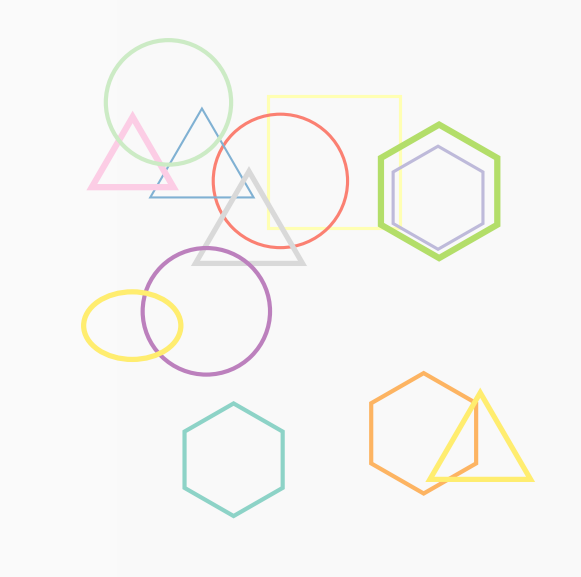[{"shape": "hexagon", "thickness": 2, "radius": 0.49, "center": [0.402, 0.203]}, {"shape": "square", "thickness": 1.5, "radius": 0.57, "center": [0.574, 0.719]}, {"shape": "hexagon", "thickness": 1.5, "radius": 0.45, "center": [0.754, 0.657]}, {"shape": "circle", "thickness": 1.5, "radius": 0.58, "center": [0.482, 0.686]}, {"shape": "triangle", "thickness": 1, "radius": 0.51, "center": [0.347, 0.709]}, {"shape": "hexagon", "thickness": 2, "radius": 0.52, "center": [0.729, 0.249]}, {"shape": "hexagon", "thickness": 3, "radius": 0.58, "center": [0.755, 0.668]}, {"shape": "triangle", "thickness": 3, "radius": 0.41, "center": [0.228, 0.716]}, {"shape": "triangle", "thickness": 2.5, "radius": 0.53, "center": [0.428, 0.596]}, {"shape": "circle", "thickness": 2, "radius": 0.55, "center": [0.355, 0.46]}, {"shape": "circle", "thickness": 2, "radius": 0.54, "center": [0.29, 0.822]}, {"shape": "oval", "thickness": 2.5, "radius": 0.42, "center": [0.228, 0.435]}, {"shape": "triangle", "thickness": 2.5, "radius": 0.5, "center": [0.826, 0.219]}]